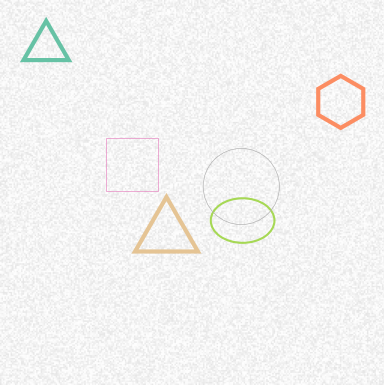[{"shape": "triangle", "thickness": 3, "radius": 0.34, "center": [0.12, 0.878]}, {"shape": "hexagon", "thickness": 3, "radius": 0.34, "center": [0.885, 0.735]}, {"shape": "square", "thickness": 0.5, "radius": 0.34, "center": [0.344, 0.573]}, {"shape": "oval", "thickness": 1.5, "radius": 0.41, "center": [0.63, 0.427]}, {"shape": "triangle", "thickness": 3, "radius": 0.47, "center": [0.432, 0.394]}, {"shape": "circle", "thickness": 0.5, "radius": 0.49, "center": [0.627, 0.516]}]